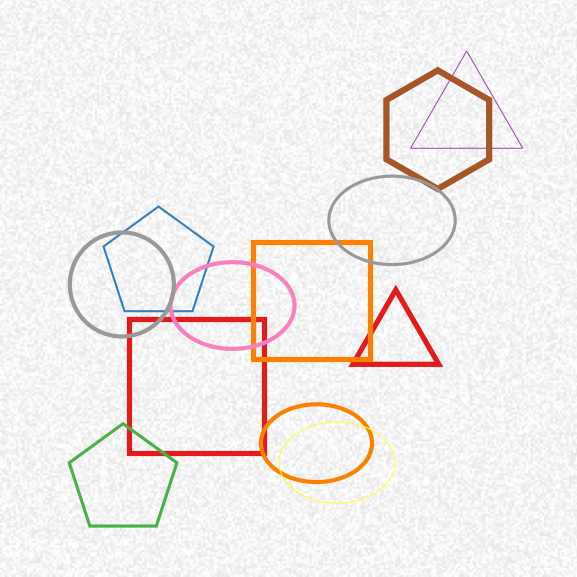[{"shape": "triangle", "thickness": 2.5, "radius": 0.43, "center": [0.685, 0.411]}, {"shape": "square", "thickness": 2.5, "radius": 0.58, "center": [0.34, 0.331]}, {"shape": "pentagon", "thickness": 1, "radius": 0.5, "center": [0.275, 0.541]}, {"shape": "pentagon", "thickness": 1.5, "radius": 0.49, "center": [0.213, 0.168]}, {"shape": "triangle", "thickness": 0.5, "radius": 0.56, "center": [0.808, 0.799]}, {"shape": "square", "thickness": 2.5, "radius": 0.5, "center": [0.539, 0.479]}, {"shape": "oval", "thickness": 2, "radius": 0.48, "center": [0.548, 0.232]}, {"shape": "oval", "thickness": 0.5, "radius": 0.5, "center": [0.584, 0.198]}, {"shape": "hexagon", "thickness": 3, "radius": 0.51, "center": [0.758, 0.775]}, {"shape": "oval", "thickness": 2, "radius": 0.54, "center": [0.403, 0.47]}, {"shape": "circle", "thickness": 2, "radius": 0.45, "center": [0.211, 0.507]}, {"shape": "oval", "thickness": 1.5, "radius": 0.55, "center": [0.679, 0.618]}]